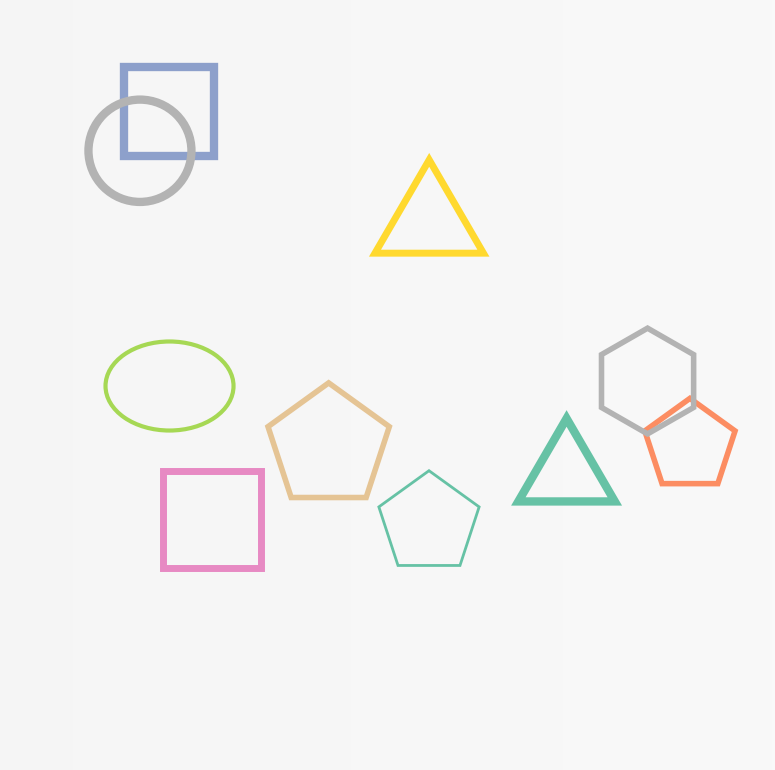[{"shape": "pentagon", "thickness": 1, "radius": 0.34, "center": [0.554, 0.321]}, {"shape": "triangle", "thickness": 3, "radius": 0.36, "center": [0.731, 0.385]}, {"shape": "pentagon", "thickness": 2, "radius": 0.31, "center": [0.89, 0.421]}, {"shape": "square", "thickness": 3, "radius": 0.29, "center": [0.218, 0.855]}, {"shape": "square", "thickness": 2.5, "radius": 0.32, "center": [0.273, 0.325]}, {"shape": "oval", "thickness": 1.5, "radius": 0.41, "center": [0.219, 0.499]}, {"shape": "triangle", "thickness": 2.5, "radius": 0.4, "center": [0.554, 0.712]}, {"shape": "pentagon", "thickness": 2, "radius": 0.41, "center": [0.424, 0.42]}, {"shape": "circle", "thickness": 3, "radius": 0.33, "center": [0.181, 0.804]}, {"shape": "hexagon", "thickness": 2, "radius": 0.34, "center": [0.836, 0.505]}]